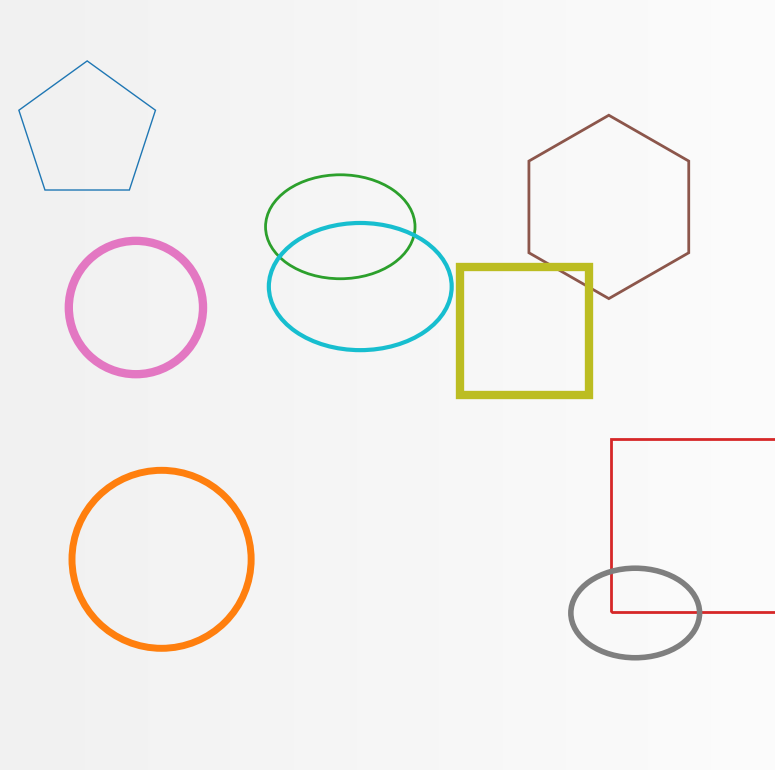[{"shape": "pentagon", "thickness": 0.5, "radius": 0.46, "center": [0.112, 0.828]}, {"shape": "circle", "thickness": 2.5, "radius": 0.58, "center": [0.208, 0.274]}, {"shape": "oval", "thickness": 1, "radius": 0.48, "center": [0.439, 0.706]}, {"shape": "square", "thickness": 1, "radius": 0.56, "center": [0.9, 0.318]}, {"shape": "hexagon", "thickness": 1, "radius": 0.6, "center": [0.786, 0.731]}, {"shape": "circle", "thickness": 3, "radius": 0.43, "center": [0.175, 0.601]}, {"shape": "oval", "thickness": 2, "radius": 0.42, "center": [0.82, 0.204]}, {"shape": "square", "thickness": 3, "radius": 0.42, "center": [0.677, 0.57]}, {"shape": "oval", "thickness": 1.5, "radius": 0.59, "center": [0.465, 0.628]}]